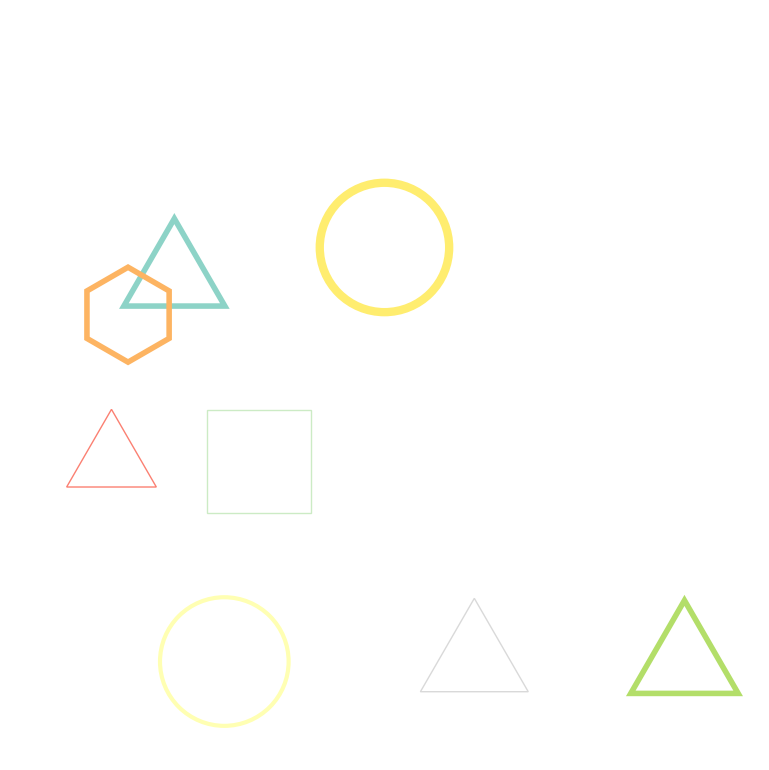[{"shape": "triangle", "thickness": 2, "radius": 0.38, "center": [0.226, 0.64]}, {"shape": "circle", "thickness": 1.5, "radius": 0.42, "center": [0.291, 0.141]}, {"shape": "triangle", "thickness": 0.5, "radius": 0.34, "center": [0.145, 0.401]}, {"shape": "hexagon", "thickness": 2, "radius": 0.31, "center": [0.166, 0.591]}, {"shape": "triangle", "thickness": 2, "radius": 0.4, "center": [0.889, 0.14]}, {"shape": "triangle", "thickness": 0.5, "radius": 0.4, "center": [0.616, 0.142]}, {"shape": "square", "thickness": 0.5, "radius": 0.34, "center": [0.336, 0.401]}, {"shape": "circle", "thickness": 3, "radius": 0.42, "center": [0.499, 0.679]}]